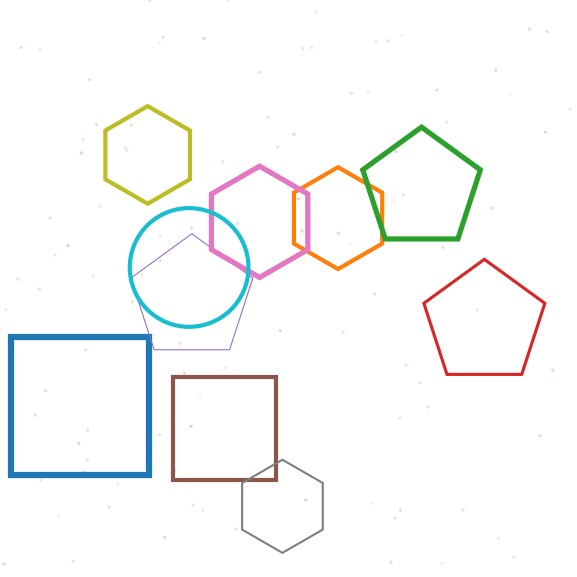[{"shape": "square", "thickness": 3, "radius": 0.6, "center": [0.138, 0.296]}, {"shape": "hexagon", "thickness": 2, "radius": 0.44, "center": [0.585, 0.621]}, {"shape": "pentagon", "thickness": 2.5, "radius": 0.54, "center": [0.73, 0.672]}, {"shape": "pentagon", "thickness": 1.5, "radius": 0.55, "center": [0.839, 0.44]}, {"shape": "pentagon", "thickness": 0.5, "radius": 0.56, "center": [0.332, 0.483]}, {"shape": "square", "thickness": 2, "radius": 0.44, "center": [0.388, 0.257]}, {"shape": "hexagon", "thickness": 2.5, "radius": 0.48, "center": [0.45, 0.615]}, {"shape": "hexagon", "thickness": 1, "radius": 0.4, "center": [0.489, 0.122]}, {"shape": "hexagon", "thickness": 2, "radius": 0.42, "center": [0.256, 0.731]}, {"shape": "circle", "thickness": 2, "radius": 0.51, "center": [0.327, 0.536]}]